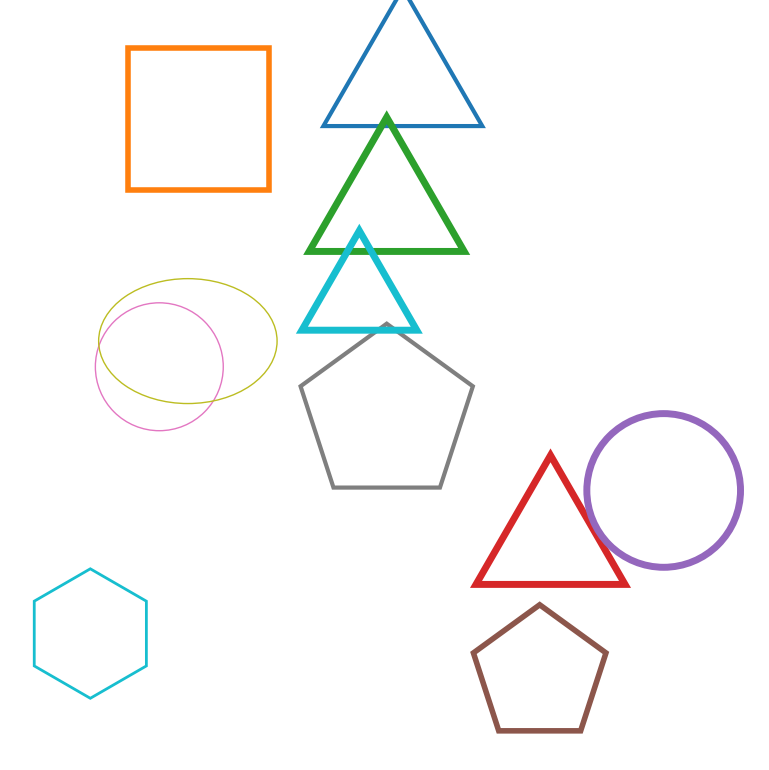[{"shape": "triangle", "thickness": 1.5, "radius": 0.6, "center": [0.523, 0.896]}, {"shape": "square", "thickness": 2, "radius": 0.46, "center": [0.258, 0.845]}, {"shape": "triangle", "thickness": 2.5, "radius": 0.58, "center": [0.502, 0.732]}, {"shape": "triangle", "thickness": 2.5, "radius": 0.56, "center": [0.715, 0.297]}, {"shape": "circle", "thickness": 2.5, "radius": 0.5, "center": [0.862, 0.363]}, {"shape": "pentagon", "thickness": 2, "radius": 0.45, "center": [0.701, 0.124]}, {"shape": "circle", "thickness": 0.5, "radius": 0.42, "center": [0.207, 0.524]}, {"shape": "pentagon", "thickness": 1.5, "radius": 0.59, "center": [0.502, 0.462]}, {"shape": "oval", "thickness": 0.5, "radius": 0.58, "center": [0.244, 0.557]}, {"shape": "triangle", "thickness": 2.5, "radius": 0.43, "center": [0.467, 0.614]}, {"shape": "hexagon", "thickness": 1, "radius": 0.42, "center": [0.117, 0.177]}]